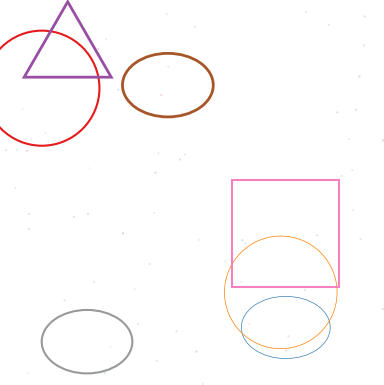[{"shape": "circle", "thickness": 1.5, "radius": 0.75, "center": [0.109, 0.771]}, {"shape": "oval", "thickness": 0.5, "radius": 0.58, "center": [0.742, 0.149]}, {"shape": "triangle", "thickness": 2, "radius": 0.65, "center": [0.176, 0.865]}, {"shape": "circle", "thickness": 0.5, "radius": 0.73, "center": [0.729, 0.241]}, {"shape": "oval", "thickness": 2, "radius": 0.59, "center": [0.436, 0.779]}, {"shape": "square", "thickness": 1.5, "radius": 0.7, "center": [0.741, 0.392]}, {"shape": "oval", "thickness": 1.5, "radius": 0.59, "center": [0.226, 0.113]}]